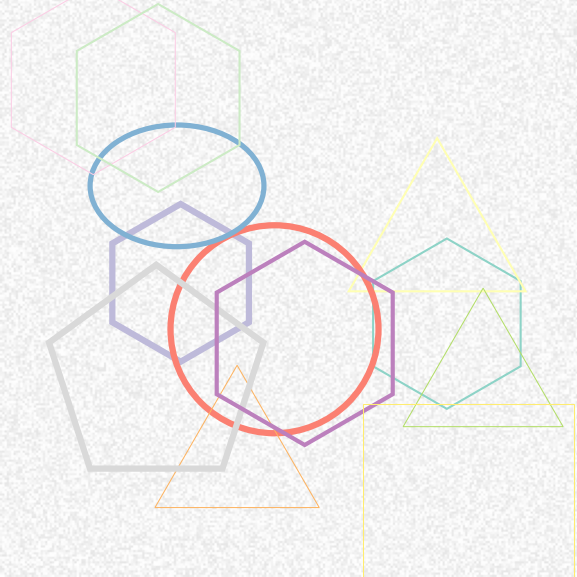[{"shape": "hexagon", "thickness": 1, "radius": 0.74, "center": [0.774, 0.439]}, {"shape": "triangle", "thickness": 1, "radius": 0.88, "center": [0.757, 0.583]}, {"shape": "hexagon", "thickness": 3, "radius": 0.68, "center": [0.313, 0.509]}, {"shape": "circle", "thickness": 3, "radius": 0.9, "center": [0.475, 0.429]}, {"shape": "oval", "thickness": 2.5, "radius": 0.75, "center": [0.307, 0.677]}, {"shape": "triangle", "thickness": 0.5, "radius": 0.82, "center": [0.411, 0.202]}, {"shape": "triangle", "thickness": 0.5, "radius": 0.8, "center": [0.837, 0.34]}, {"shape": "hexagon", "thickness": 0.5, "radius": 0.82, "center": [0.162, 0.861]}, {"shape": "pentagon", "thickness": 3, "radius": 0.98, "center": [0.271, 0.346]}, {"shape": "hexagon", "thickness": 2, "radius": 0.88, "center": [0.528, 0.405]}, {"shape": "hexagon", "thickness": 1, "radius": 0.81, "center": [0.274, 0.829]}, {"shape": "square", "thickness": 0.5, "radius": 0.91, "center": [0.811, 0.117]}]